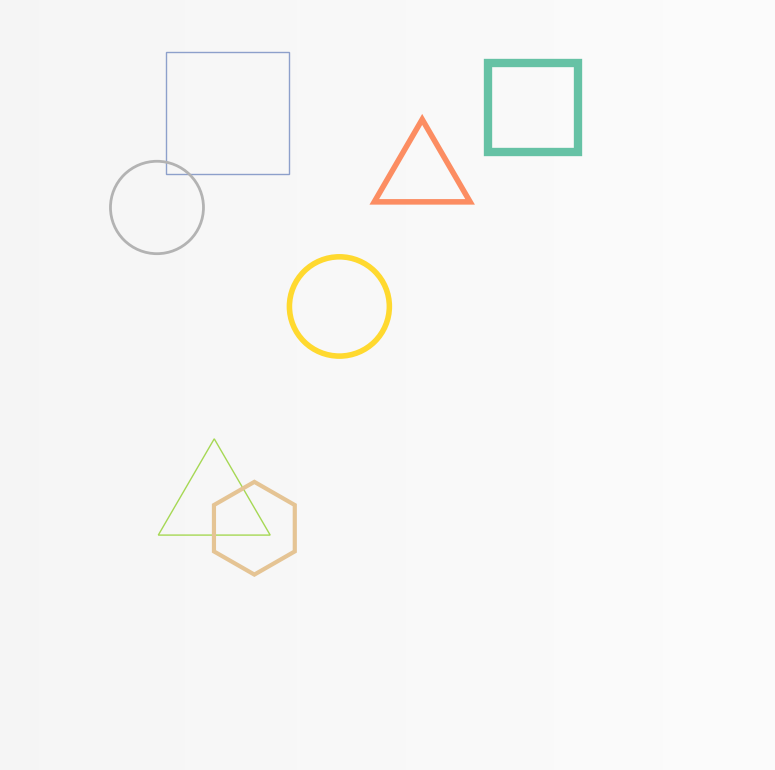[{"shape": "square", "thickness": 3, "radius": 0.29, "center": [0.687, 0.86]}, {"shape": "triangle", "thickness": 2, "radius": 0.36, "center": [0.545, 0.774]}, {"shape": "square", "thickness": 0.5, "radius": 0.4, "center": [0.293, 0.853]}, {"shape": "triangle", "thickness": 0.5, "radius": 0.42, "center": [0.276, 0.347]}, {"shape": "circle", "thickness": 2, "radius": 0.32, "center": [0.438, 0.602]}, {"shape": "hexagon", "thickness": 1.5, "radius": 0.3, "center": [0.328, 0.314]}, {"shape": "circle", "thickness": 1, "radius": 0.3, "center": [0.203, 0.731]}]